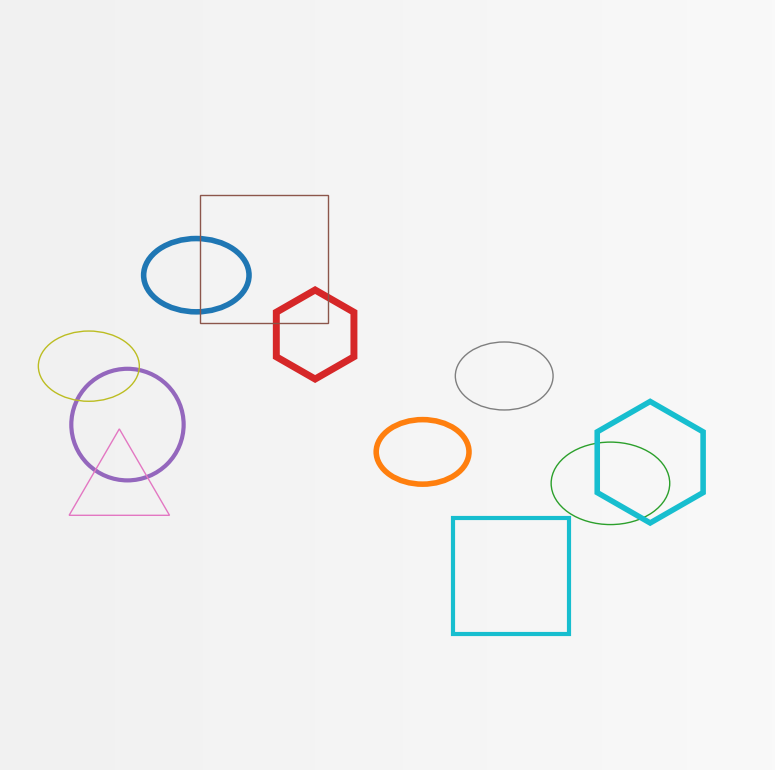[{"shape": "oval", "thickness": 2, "radius": 0.34, "center": [0.253, 0.643]}, {"shape": "oval", "thickness": 2, "radius": 0.3, "center": [0.545, 0.413]}, {"shape": "oval", "thickness": 0.5, "radius": 0.38, "center": [0.788, 0.372]}, {"shape": "hexagon", "thickness": 2.5, "radius": 0.29, "center": [0.407, 0.566]}, {"shape": "circle", "thickness": 1.5, "radius": 0.36, "center": [0.164, 0.449]}, {"shape": "square", "thickness": 0.5, "radius": 0.42, "center": [0.34, 0.663]}, {"shape": "triangle", "thickness": 0.5, "radius": 0.37, "center": [0.154, 0.368]}, {"shape": "oval", "thickness": 0.5, "radius": 0.32, "center": [0.651, 0.512]}, {"shape": "oval", "thickness": 0.5, "radius": 0.33, "center": [0.115, 0.524]}, {"shape": "hexagon", "thickness": 2, "radius": 0.39, "center": [0.839, 0.4]}, {"shape": "square", "thickness": 1.5, "radius": 0.38, "center": [0.659, 0.251]}]